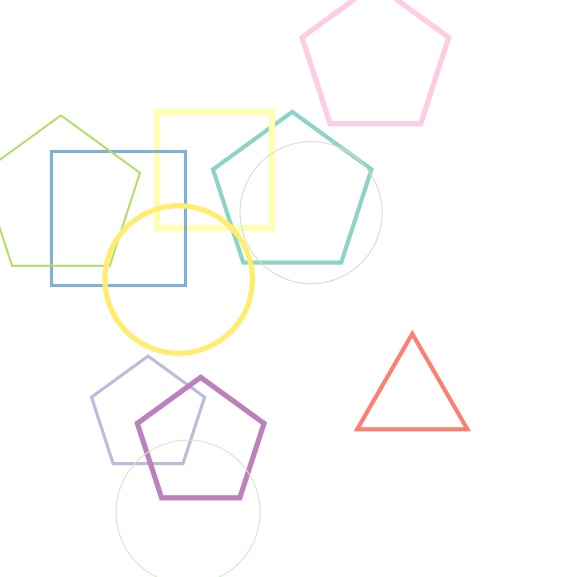[{"shape": "pentagon", "thickness": 2, "radius": 0.72, "center": [0.506, 0.661]}, {"shape": "square", "thickness": 3, "radius": 0.5, "center": [0.372, 0.704]}, {"shape": "pentagon", "thickness": 1.5, "radius": 0.51, "center": [0.256, 0.28]}, {"shape": "triangle", "thickness": 2, "radius": 0.55, "center": [0.714, 0.311]}, {"shape": "square", "thickness": 1.5, "radius": 0.58, "center": [0.204, 0.622]}, {"shape": "pentagon", "thickness": 1, "radius": 0.72, "center": [0.105, 0.655]}, {"shape": "pentagon", "thickness": 2.5, "radius": 0.67, "center": [0.65, 0.893]}, {"shape": "circle", "thickness": 0.5, "radius": 0.62, "center": [0.539, 0.631]}, {"shape": "pentagon", "thickness": 2.5, "radius": 0.58, "center": [0.348, 0.23]}, {"shape": "circle", "thickness": 0.5, "radius": 0.62, "center": [0.326, 0.112]}, {"shape": "circle", "thickness": 2.5, "radius": 0.64, "center": [0.309, 0.515]}]